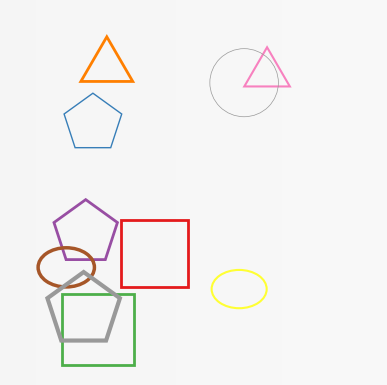[{"shape": "square", "thickness": 2, "radius": 0.43, "center": [0.399, 0.342]}, {"shape": "pentagon", "thickness": 1, "radius": 0.39, "center": [0.24, 0.68]}, {"shape": "square", "thickness": 2, "radius": 0.46, "center": [0.252, 0.143]}, {"shape": "pentagon", "thickness": 2, "radius": 0.43, "center": [0.221, 0.395]}, {"shape": "triangle", "thickness": 2, "radius": 0.39, "center": [0.276, 0.827]}, {"shape": "oval", "thickness": 1.5, "radius": 0.36, "center": [0.617, 0.249]}, {"shape": "oval", "thickness": 2.5, "radius": 0.36, "center": [0.171, 0.306]}, {"shape": "triangle", "thickness": 1.5, "radius": 0.34, "center": [0.689, 0.809]}, {"shape": "circle", "thickness": 0.5, "radius": 0.44, "center": [0.63, 0.785]}, {"shape": "pentagon", "thickness": 3, "radius": 0.49, "center": [0.216, 0.195]}]